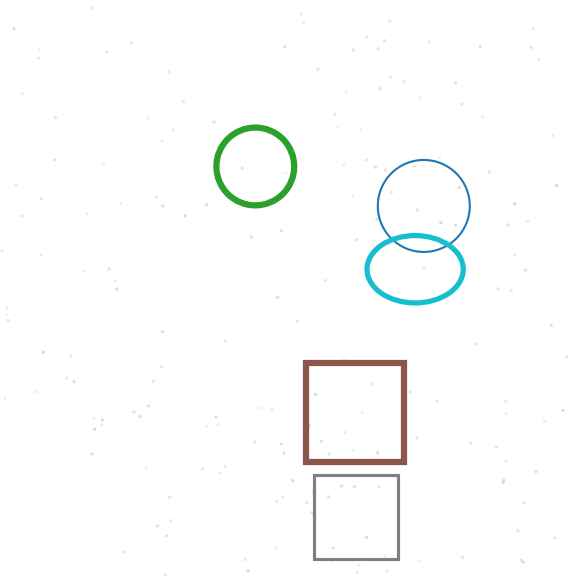[{"shape": "circle", "thickness": 1, "radius": 0.4, "center": [0.734, 0.643]}, {"shape": "circle", "thickness": 3, "radius": 0.34, "center": [0.442, 0.711]}, {"shape": "square", "thickness": 3, "radius": 0.43, "center": [0.615, 0.285]}, {"shape": "square", "thickness": 1.5, "radius": 0.37, "center": [0.617, 0.104]}, {"shape": "oval", "thickness": 2.5, "radius": 0.42, "center": [0.719, 0.533]}]